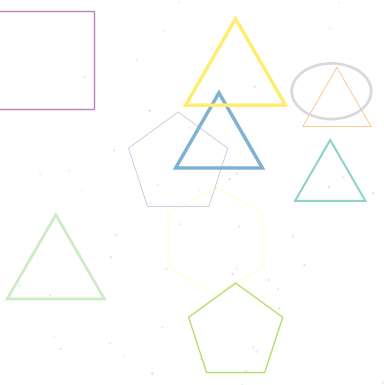[{"shape": "triangle", "thickness": 1.5, "radius": 0.53, "center": [0.858, 0.531]}, {"shape": "hexagon", "thickness": 0.5, "radius": 0.7, "center": [0.561, 0.375]}, {"shape": "pentagon", "thickness": 0.5, "radius": 0.68, "center": [0.463, 0.573]}, {"shape": "triangle", "thickness": 2.5, "radius": 0.65, "center": [0.569, 0.629]}, {"shape": "triangle", "thickness": 0.5, "radius": 0.51, "center": [0.875, 0.722]}, {"shape": "pentagon", "thickness": 1, "radius": 0.64, "center": [0.612, 0.136]}, {"shape": "oval", "thickness": 2, "radius": 0.52, "center": [0.861, 0.763]}, {"shape": "square", "thickness": 1, "radius": 0.64, "center": [0.116, 0.844]}, {"shape": "triangle", "thickness": 2, "radius": 0.73, "center": [0.145, 0.296]}, {"shape": "triangle", "thickness": 2.5, "radius": 0.75, "center": [0.612, 0.802]}]